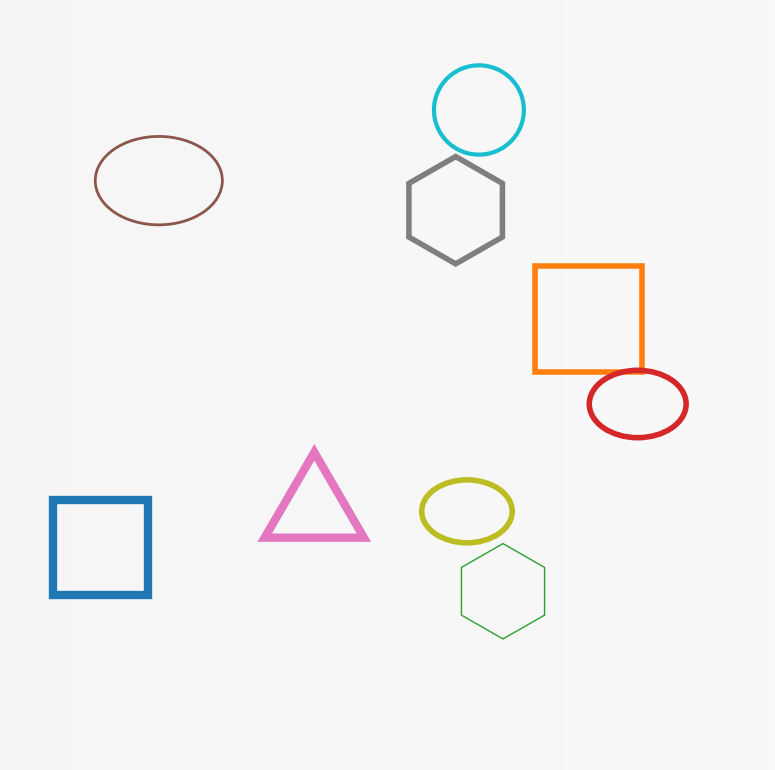[{"shape": "square", "thickness": 3, "radius": 0.31, "center": [0.13, 0.289]}, {"shape": "square", "thickness": 2, "radius": 0.34, "center": [0.76, 0.586]}, {"shape": "hexagon", "thickness": 0.5, "radius": 0.31, "center": [0.649, 0.232]}, {"shape": "oval", "thickness": 2, "radius": 0.31, "center": [0.823, 0.475]}, {"shape": "oval", "thickness": 1, "radius": 0.41, "center": [0.205, 0.765]}, {"shape": "triangle", "thickness": 3, "radius": 0.37, "center": [0.406, 0.339]}, {"shape": "hexagon", "thickness": 2, "radius": 0.35, "center": [0.588, 0.727]}, {"shape": "oval", "thickness": 2, "radius": 0.29, "center": [0.603, 0.336]}, {"shape": "circle", "thickness": 1.5, "radius": 0.29, "center": [0.618, 0.857]}]